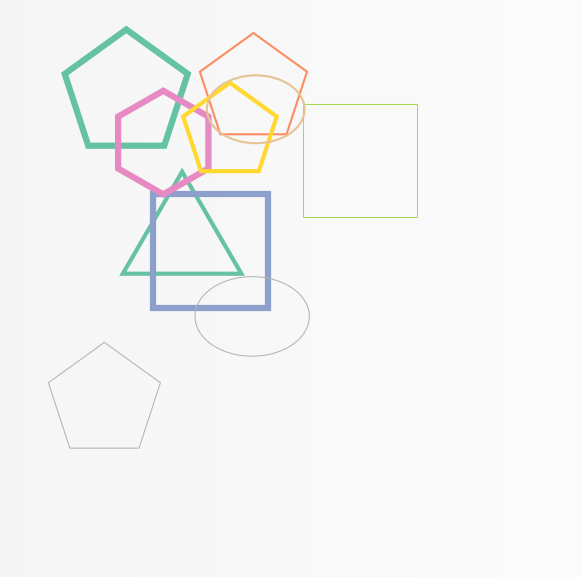[{"shape": "triangle", "thickness": 2, "radius": 0.59, "center": [0.313, 0.584]}, {"shape": "pentagon", "thickness": 3, "radius": 0.56, "center": [0.217, 0.837]}, {"shape": "pentagon", "thickness": 1, "radius": 0.48, "center": [0.436, 0.845]}, {"shape": "square", "thickness": 3, "radius": 0.49, "center": [0.362, 0.564]}, {"shape": "hexagon", "thickness": 3, "radius": 0.45, "center": [0.281, 0.752]}, {"shape": "square", "thickness": 0.5, "radius": 0.49, "center": [0.619, 0.721]}, {"shape": "pentagon", "thickness": 2, "radius": 0.42, "center": [0.396, 0.771]}, {"shape": "oval", "thickness": 1, "radius": 0.42, "center": [0.44, 0.81]}, {"shape": "pentagon", "thickness": 0.5, "radius": 0.51, "center": [0.18, 0.305]}, {"shape": "oval", "thickness": 0.5, "radius": 0.49, "center": [0.434, 0.451]}]